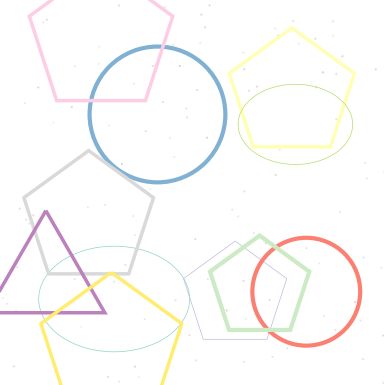[{"shape": "oval", "thickness": 0.5, "radius": 0.98, "center": [0.297, 0.223]}, {"shape": "pentagon", "thickness": 2.5, "radius": 0.85, "center": [0.758, 0.757]}, {"shape": "pentagon", "thickness": 0.5, "radius": 0.7, "center": [0.611, 0.233]}, {"shape": "circle", "thickness": 3, "radius": 0.7, "center": [0.796, 0.242]}, {"shape": "circle", "thickness": 3, "radius": 0.88, "center": [0.409, 0.703]}, {"shape": "oval", "thickness": 0.5, "radius": 0.74, "center": [0.767, 0.677]}, {"shape": "pentagon", "thickness": 2.5, "radius": 0.98, "center": [0.262, 0.897]}, {"shape": "pentagon", "thickness": 2.5, "radius": 0.88, "center": [0.23, 0.432]}, {"shape": "triangle", "thickness": 2.5, "radius": 0.88, "center": [0.119, 0.276]}, {"shape": "pentagon", "thickness": 3, "radius": 0.68, "center": [0.674, 0.253]}, {"shape": "pentagon", "thickness": 2.5, "radius": 0.96, "center": [0.289, 0.1]}]